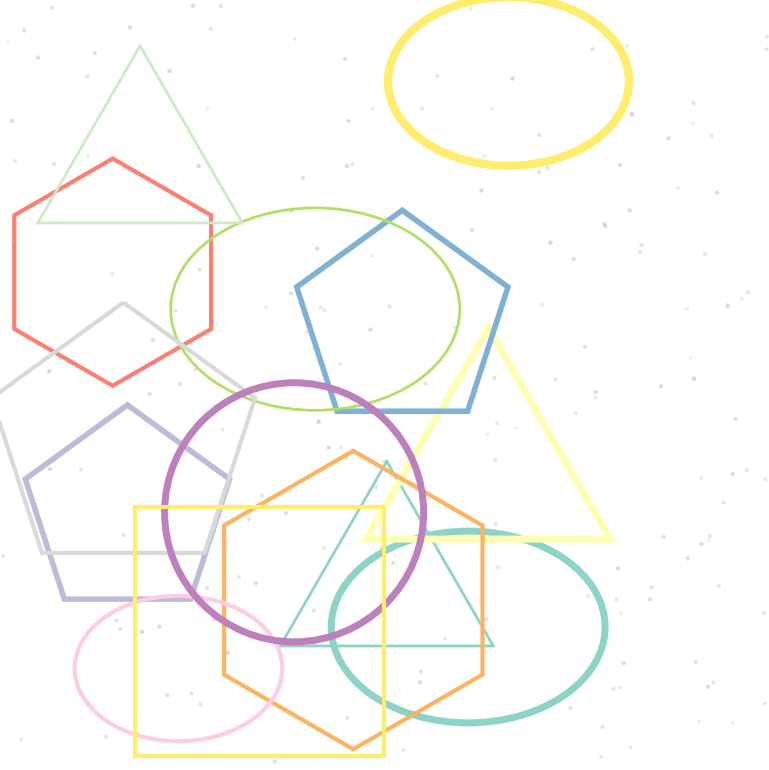[{"shape": "triangle", "thickness": 1, "radius": 0.8, "center": [0.502, 0.241]}, {"shape": "oval", "thickness": 2.5, "radius": 0.89, "center": [0.608, 0.186]}, {"shape": "triangle", "thickness": 2.5, "radius": 0.91, "center": [0.634, 0.391]}, {"shape": "pentagon", "thickness": 2, "radius": 0.7, "center": [0.165, 0.335]}, {"shape": "hexagon", "thickness": 1.5, "radius": 0.74, "center": [0.146, 0.647]}, {"shape": "pentagon", "thickness": 2, "radius": 0.72, "center": [0.522, 0.583]}, {"shape": "hexagon", "thickness": 1.5, "radius": 0.97, "center": [0.459, 0.221]}, {"shape": "oval", "thickness": 1, "radius": 0.94, "center": [0.409, 0.599]}, {"shape": "oval", "thickness": 1.5, "radius": 0.67, "center": [0.232, 0.132]}, {"shape": "pentagon", "thickness": 1.5, "radius": 0.9, "center": [0.16, 0.427]}, {"shape": "circle", "thickness": 2.5, "radius": 0.84, "center": [0.382, 0.335]}, {"shape": "triangle", "thickness": 1, "radius": 0.77, "center": [0.182, 0.787]}, {"shape": "square", "thickness": 1.5, "radius": 0.81, "center": [0.338, 0.18]}, {"shape": "oval", "thickness": 3, "radius": 0.78, "center": [0.66, 0.894]}]